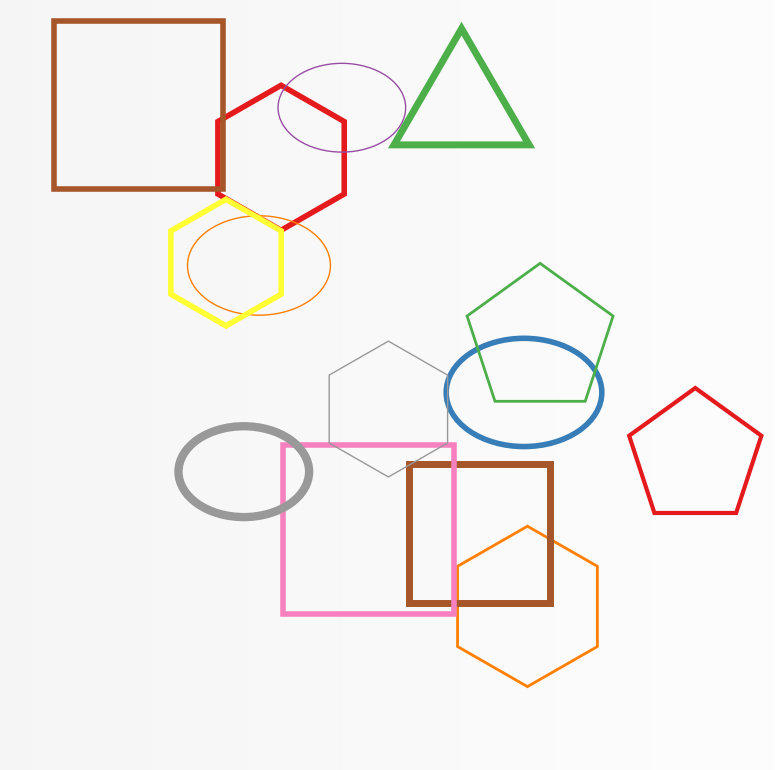[{"shape": "hexagon", "thickness": 2, "radius": 0.47, "center": [0.363, 0.795]}, {"shape": "pentagon", "thickness": 1.5, "radius": 0.45, "center": [0.897, 0.406]}, {"shape": "oval", "thickness": 2, "radius": 0.5, "center": [0.676, 0.49]}, {"shape": "triangle", "thickness": 2.5, "radius": 0.5, "center": [0.596, 0.862]}, {"shape": "pentagon", "thickness": 1, "radius": 0.5, "center": [0.697, 0.559]}, {"shape": "oval", "thickness": 0.5, "radius": 0.41, "center": [0.441, 0.86]}, {"shape": "oval", "thickness": 0.5, "radius": 0.46, "center": [0.334, 0.655]}, {"shape": "hexagon", "thickness": 1, "radius": 0.52, "center": [0.681, 0.212]}, {"shape": "hexagon", "thickness": 2, "radius": 0.41, "center": [0.292, 0.659]}, {"shape": "square", "thickness": 2, "radius": 0.54, "center": [0.178, 0.864]}, {"shape": "square", "thickness": 2.5, "radius": 0.45, "center": [0.619, 0.307]}, {"shape": "square", "thickness": 2, "radius": 0.55, "center": [0.476, 0.313]}, {"shape": "hexagon", "thickness": 0.5, "radius": 0.44, "center": [0.501, 0.469]}, {"shape": "oval", "thickness": 3, "radius": 0.42, "center": [0.315, 0.387]}]